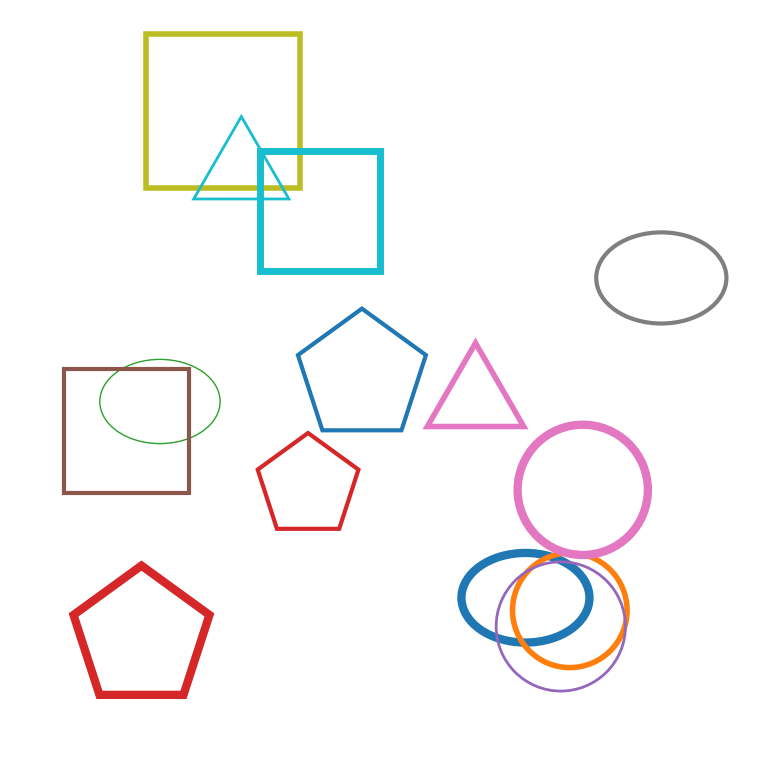[{"shape": "oval", "thickness": 3, "radius": 0.42, "center": [0.682, 0.224]}, {"shape": "pentagon", "thickness": 1.5, "radius": 0.44, "center": [0.47, 0.512]}, {"shape": "circle", "thickness": 2, "radius": 0.37, "center": [0.74, 0.207]}, {"shape": "oval", "thickness": 0.5, "radius": 0.39, "center": [0.208, 0.479]}, {"shape": "pentagon", "thickness": 1.5, "radius": 0.34, "center": [0.4, 0.369]}, {"shape": "pentagon", "thickness": 3, "radius": 0.46, "center": [0.184, 0.173]}, {"shape": "circle", "thickness": 1, "radius": 0.42, "center": [0.728, 0.186]}, {"shape": "square", "thickness": 1.5, "radius": 0.41, "center": [0.164, 0.44]}, {"shape": "triangle", "thickness": 2, "radius": 0.36, "center": [0.618, 0.482]}, {"shape": "circle", "thickness": 3, "radius": 0.42, "center": [0.757, 0.364]}, {"shape": "oval", "thickness": 1.5, "radius": 0.42, "center": [0.859, 0.639]}, {"shape": "square", "thickness": 2, "radius": 0.5, "center": [0.289, 0.856]}, {"shape": "square", "thickness": 2.5, "radius": 0.39, "center": [0.416, 0.726]}, {"shape": "triangle", "thickness": 1, "radius": 0.36, "center": [0.313, 0.777]}]